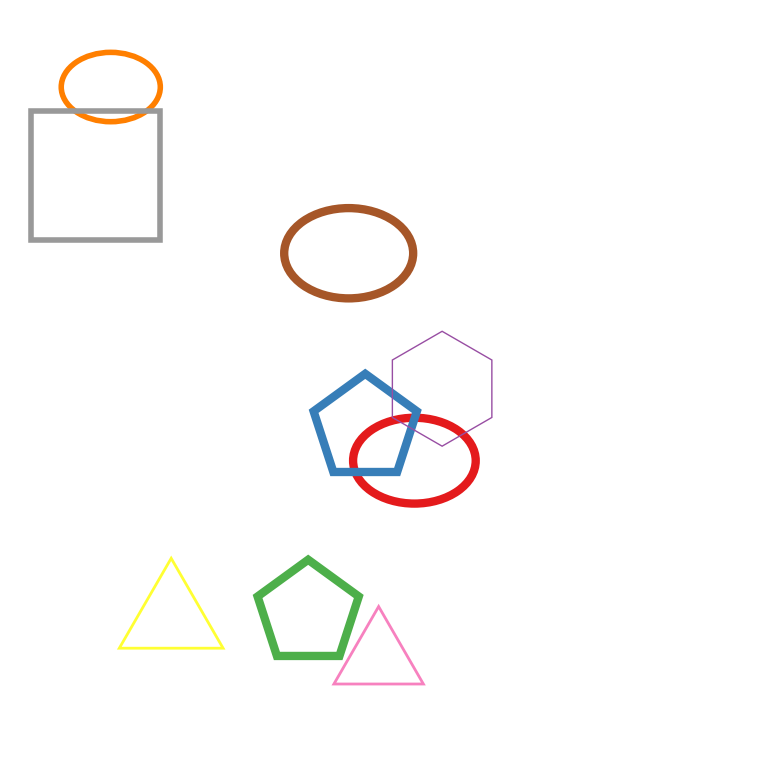[{"shape": "oval", "thickness": 3, "radius": 0.4, "center": [0.538, 0.402]}, {"shape": "pentagon", "thickness": 3, "radius": 0.35, "center": [0.474, 0.444]}, {"shape": "pentagon", "thickness": 3, "radius": 0.35, "center": [0.4, 0.204]}, {"shape": "hexagon", "thickness": 0.5, "radius": 0.37, "center": [0.574, 0.495]}, {"shape": "oval", "thickness": 2, "radius": 0.32, "center": [0.144, 0.887]}, {"shape": "triangle", "thickness": 1, "radius": 0.39, "center": [0.222, 0.197]}, {"shape": "oval", "thickness": 3, "radius": 0.42, "center": [0.453, 0.671]}, {"shape": "triangle", "thickness": 1, "radius": 0.34, "center": [0.492, 0.145]}, {"shape": "square", "thickness": 2, "radius": 0.42, "center": [0.124, 0.772]}]